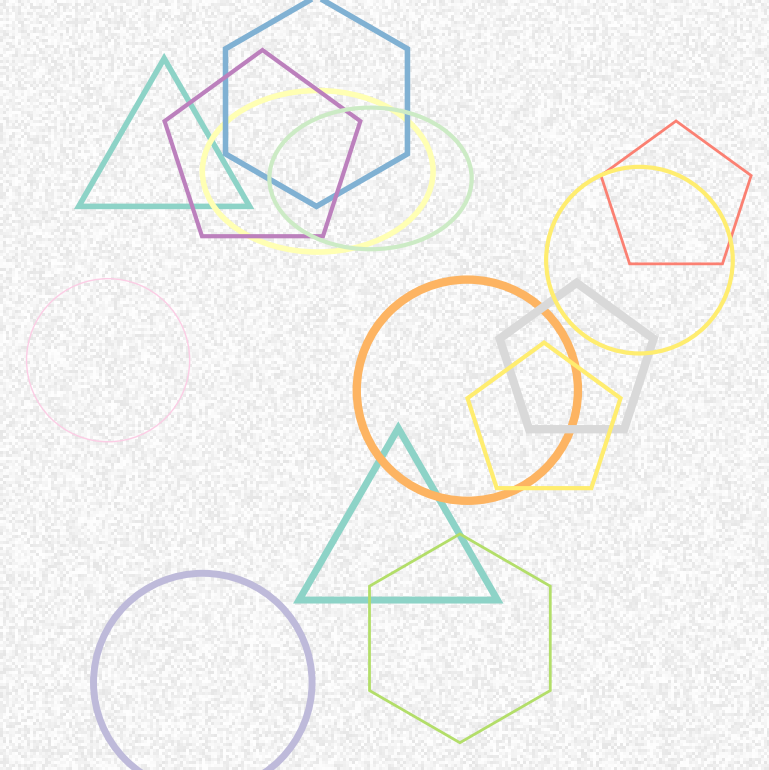[{"shape": "triangle", "thickness": 2.5, "radius": 0.74, "center": [0.517, 0.295]}, {"shape": "triangle", "thickness": 2, "radius": 0.64, "center": [0.213, 0.796]}, {"shape": "oval", "thickness": 2, "radius": 0.75, "center": [0.413, 0.778]}, {"shape": "circle", "thickness": 2.5, "radius": 0.71, "center": [0.263, 0.114]}, {"shape": "pentagon", "thickness": 1, "radius": 0.51, "center": [0.878, 0.74]}, {"shape": "hexagon", "thickness": 2, "radius": 0.68, "center": [0.411, 0.868]}, {"shape": "circle", "thickness": 3, "radius": 0.72, "center": [0.607, 0.493]}, {"shape": "hexagon", "thickness": 1, "radius": 0.68, "center": [0.597, 0.171]}, {"shape": "circle", "thickness": 0.5, "radius": 0.53, "center": [0.14, 0.532]}, {"shape": "pentagon", "thickness": 3, "radius": 0.53, "center": [0.749, 0.528]}, {"shape": "pentagon", "thickness": 1.5, "radius": 0.67, "center": [0.341, 0.801]}, {"shape": "oval", "thickness": 1.5, "radius": 0.66, "center": [0.481, 0.768]}, {"shape": "circle", "thickness": 1.5, "radius": 0.61, "center": [0.83, 0.662]}, {"shape": "pentagon", "thickness": 1.5, "radius": 0.52, "center": [0.707, 0.451]}]